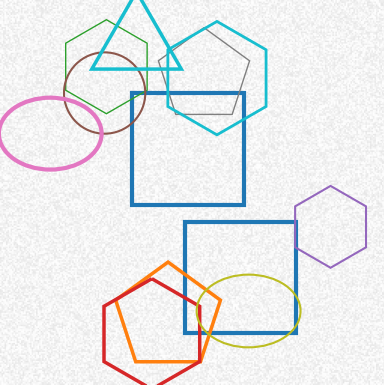[{"shape": "square", "thickness": 3, "radius": 0.72, "center": [0.624, 0.278]}, {"shape": "square", "thickness": 3, "radius": 0.73, "center": [0.488, 0.612]}, {"shape": "pentagon", "thickness": 2.5, "radius": 0.72, "center": [0.437, 0.176]}, {"shape": "hexagon", "thickness": 1, "radius": 0.61, "center": [0.276, 0.827]}, {"shape": "hexagon", "thickness": 2.5, "radius": 0.72, "center": [0.394, 0.133]}, {"shape": "hexagon", "thickness": 1.5, "radius": 0.53, "center": [0.859, 0.411]}, {"shape": "circle", "thickness": 1.5, "radius": 0.53, "center": [0.272, 0.758]}, {"shape": "oval", "thickness": 3, "radius": 0.67, "center": [0.131, 0.653]}, {"shape": "pentagon", "thickness": 1, "radius": 0.62, "center": [0.53, 0.804]}, {"shape": "oval", "thickness": 1.5, "radius": 0.67, "center": [0.646, 0.192]}, {"shape": "hexagon", "thickness": 2, "radius": 0.74, "center": [0.564, 0.797]}, {"shape": "triangle", "thickness": 2.5, "radius": 0.67, "center": [0.355, 0.888]}]